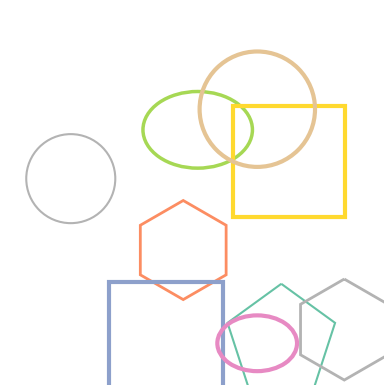[{"shape": "pentagon", "thickness": 1.5, "radius": 0.73, "center": [0.731, 0.116]}, {"shape": "hexagon", "thickness": 2, "radius": 0.64, "center": [0.476, 0.351]}, {"shape": "square", "thickness": 3, "radius": 0.74, "center": [0.431, 0.121]}, {"shape": "oval", "thickness": 3, "radius": 0.52, "center": [0.668, 0.108]}, {"shape": "oval", "thickness": 2.5, "radius": 0.71, "center": [0.514, 0.663]}, {"shape": "square", "thickness": 3, "radius": 0.73, "center": [0.751, 0.581]}, {"shape": "circle", "thickness": 3, "radius": 0.75, "center": [0.668, 0.716]}, {"shape": "hexagon", "thickness": 2, "radius": 0.66, "center": [0.894, 0.144]}, {"shape": "circle", "thickness": 1.5, "radius": 0.58, "center": [0.184, 0.536]}]